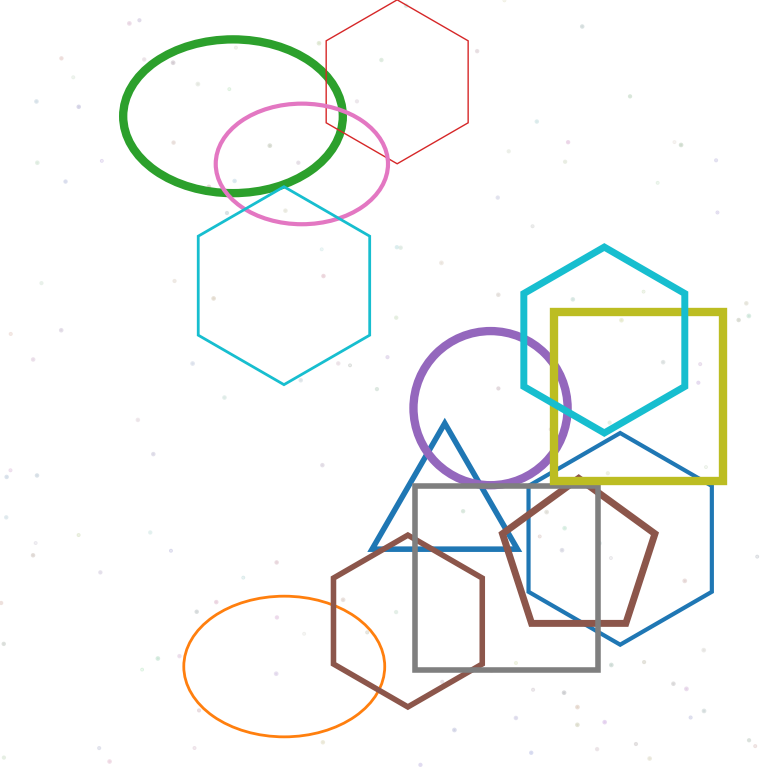[{"shape": "hexagon", "thickness": 1.5, "radius": 0.69, "center": [0.805, 0.3]}, {"shape": "triangle", "thickness": 2, "radius": 0.54, "center": [0.578, 0.341]}, {"shape": "oval", "thickness": 1, "radius": 0.65, "center": [0.369, 0.134]}, {"shape": "oval", "thickness": 3, "radius": 0.71, "center": [0.303, 0.849]}, {"shape": "hexagon", "thickness": 0.5, "radius": 0.53, "center": [0.516, 0.894]}, {"shape": "circle", "thickness": 3, "radius": 0.5, "center": [0.637, 0.47]}, {"shape": "pentagon", "thickness": 2.5, "radius": 0.52, "center": [0.752, 0.275]}, {"shape": "hexagon", "thickness": 2, "radius": 0.56, "center": [0.53, 0.193]}, {"shape": "oval", "thickness": 1.5, "radius": 0.56, "center": [0.392, 0.787]}, {"shape": "square", "thickness": 2, "radius": 0.6, "center": [0.658, 0.249]}, {"shape": "square", "thickness": 3, "radius": 0.55, "center": [0.83, 0.485]}, {"shape": "hexagon", "thickness": 2.5, "radius": 0.6, "center": [0.785, 0.558]}, {"shape": "hexagon", "thickness": 1, "radius": 0.64, "center": [0.369, 0.629]}]